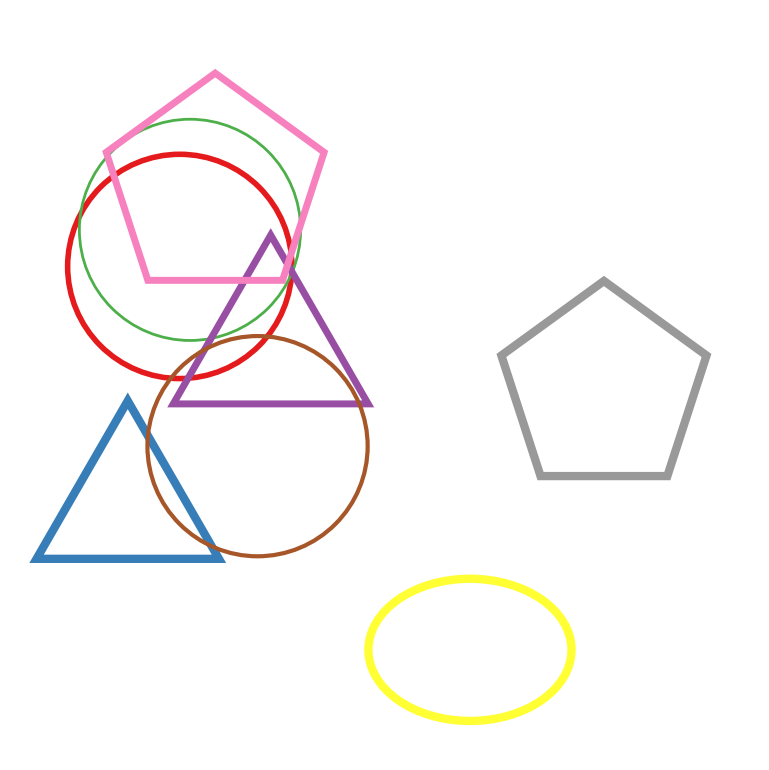[{"shape": "circle", "thickness": 2, "radius": 0.73, "center": [0.233, 0.654]}, {"shape": "triangle", "thickness": 3, "radius": 0.68, "center": [0.166, 0.343]}, {"shape": "circle", "thickness": 1, "radius": 0.72, "center": [0.247, 0.701]}, {"shape": "triangle", "thickness": 2.5, "radius": 0.73, "center": [0.352, 0.549]}, {"shape": "oval", "thickness": 3, "radius": 0.66, "center": [0.61, 0.156]}, {"shape": "circle", "thickness": 1.5, "radius": 0.72, "center": [0.334, 0.421]}, {"shape": "pentagon", "thickness": 2.5, "radius": 0.74, "center": [0.279, 0.756]}, {"shape": "pentagon", "thickness": 3, "radius": 0.7, "center": [0.784, 0.495]}]